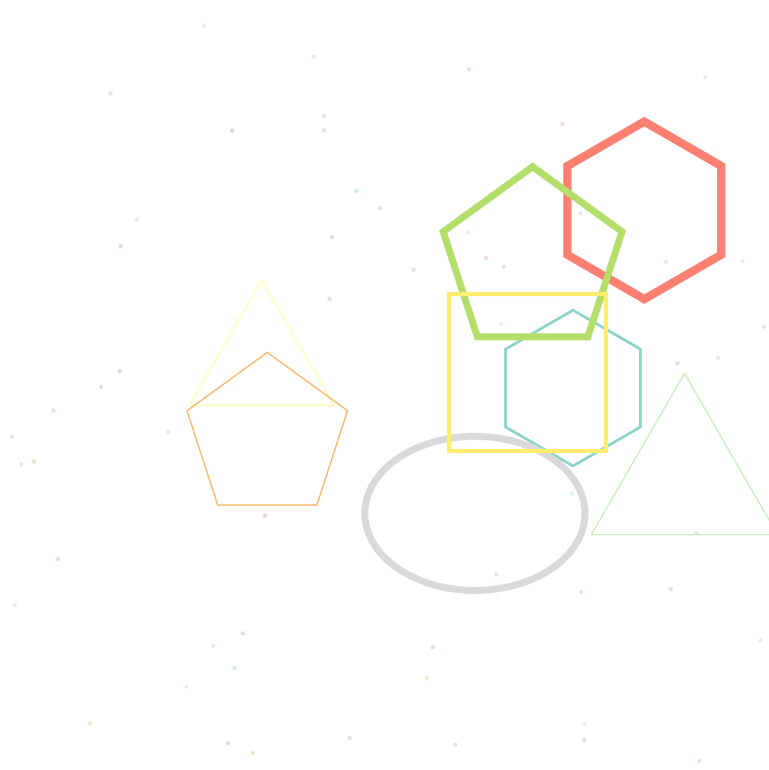[{"shape": "hexagon", "thickness": 1, "radius": 0.51, "center": [0.744, 0.496]}, {"shape": "triangle", "thickness": 0.5, "radius": 0.54, "center": [0.34, 0.528]}, {"shape": "hexagon", "thickness": 3, "radius": 0.58, "center": [0.837, 0.727]}, {"shape": "pentagon", "thickness": 0.5, "radius": 0.55, "center": [0.347, 0.433]}, {"shape": "pentagon", "thickness": 2.5, "radius": 0.61, "center": [0.692, 0.661]}, {"shape": "oval", "thickness": 2.5, "radius": 0.71, "center": [0.617, 0.333]}, {"shape": "triangle", "thickness": 0.5, "radius": 0.7, "center": [0.889, 0.376]}, {"shape": "square", "thickness": 1.5, "radius": 0.51, "center": [0.685, 0.516]}]